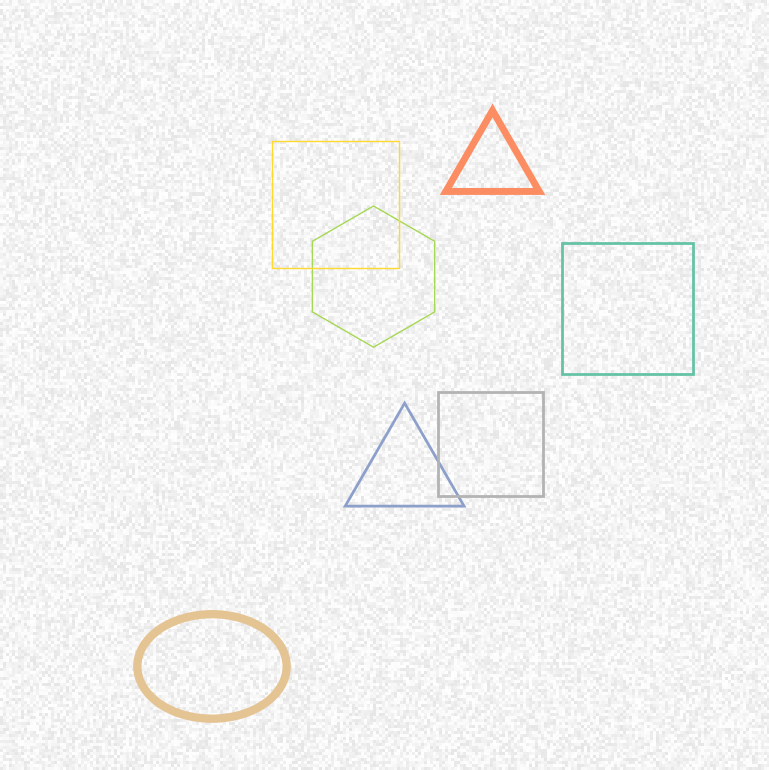[{"shape": "square", "thickness": 1, "radius": 0.42, "center": [0.815, 0.6]}, {"shape": "triangle", "thickness": 2.5, "radius": 0.35, "center": [0.64, 0.786]}, {"shape": "triangle", "thickness": 1, "radius": 0.45, "center": [0.525, 0.387]}, {"shape": "hexagon", "thickness": 0.5, "radius": 0.46, "center": [0.485, 0.641]}, {"shape": "square", "thickness": 0.5, "radius": 0.41, "center": [0.436, 0.735]}, {"shape": "oval", "thickness": 3, "radius": 0.48, "center": [0.275, 0.134]}, {"shape": "square", "thickness": 1, "radius": 0.34, "center": [0.637, 0.423]}]